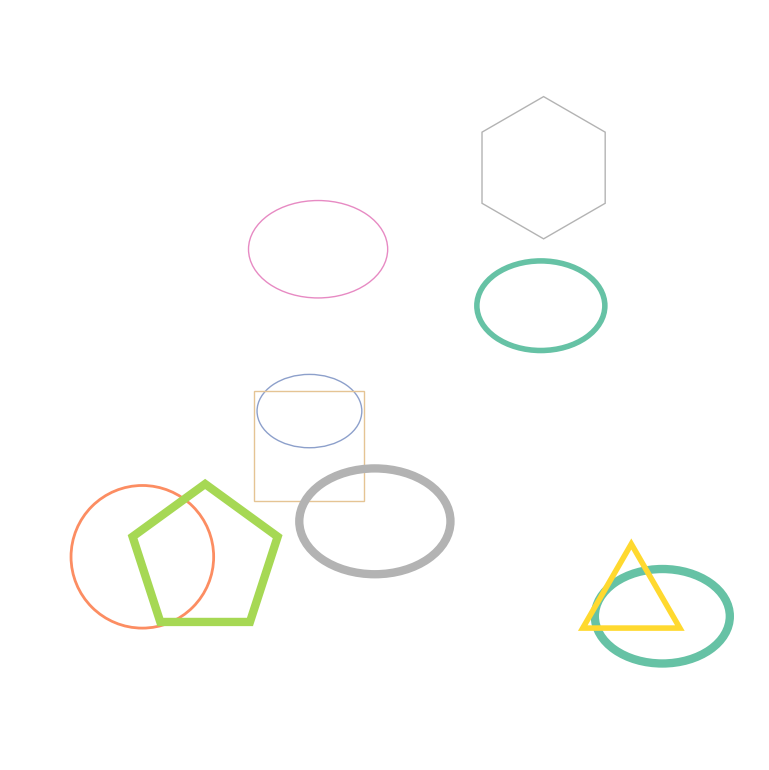[{"shape": "oval", "thickness": 3, "radius": 0.44, "center": [0.86, 0.2]}, {"shape": "oval", "thickness": 2, "radius": 0.42, "center": [0.702, 0.603]}, {"shape": "circle", "thickness": 1, "radius": 0.46, "center": [0.185, 0.277]}, {"shape": "oval", "thickness": 0.5, "radius": 0.34, "center": [0.402, 0.466]}, {"shape": "oval", "thickness": 0.5, "radius": 0.45, "center": [0.413, 0.676]}, {"shape": "pentagon", "thickness": 3, "radius": 0.5, "center": [0.266, 0.272]}, {"shape": "triangle", "thickness": 2, "radius": 0.36, "center": [0.82, 0.221]}, {"shape": "square", "thickness": 0.5, "radius": 0.35, "center": [0.401, 0.421]}, {"shape": "hexagon", "thickness": 0.5, "radius": 0.46, "center": [0.706, 0.782]}, {"shape": "oval", "thickness": 3, "radius": 0.49, "center": [0.487, 0.323]}]